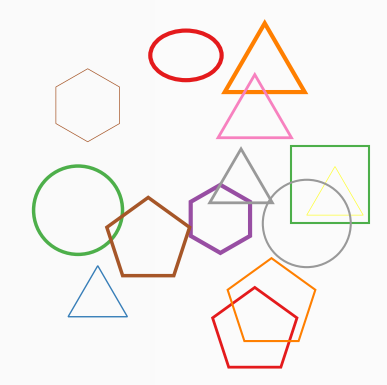[{"shape": "oval", "thickness": 3, "radius": 0.46, "center": [0.48, 0.856]}, {"shape": "pentagon", "thickness": 2, "radius": 0.57, "center": [0.658, 0.139]}, {"shape": "triangle", "thickness": 1, "radius": 0.44, "center": [0.252, 0.221]}, {"shape": "circle", "thickness": 2.5, "radius": 0.57, "center": [0.201, 0.454]}, {"shape": "square", "thickness": 1.5, "radius": 0.5, "center": [0.852, 0.521]}, {"shape": "hexagon", "thickness": 3, "radius": 0.44, "center": [0.569, 0.431]}, {"shape": "pentagon", "thickness": 1.5, "radius": 0.6, "center": [0.701, 0.21]}, {"shape": "triangle", "thickness": 3, "radius": 0.6, "center": [0.683, 0.82]}, {"shape": "triangle", "thickness": 0.5, "radius": 0.42, "center": [0.864, 0.483]}, {"shape": "pentagon", "thickness": 2.5, "radius": 0.56, "center": [0.382, 0.375]}, {"shape": "hexagon", "thickness": 0.5, "radius": 0.47, "center": [0.226, 0.727]}, {"shape": "triangle", "thickness": 2, "radius": 0.55, "center": [0.657, 0.697]}, {"shape": "circle", "thickness": 1.5, "radius": 0.57, "center": [0.792, 0.42]}, {"shape": "triangle", "thickness": 2, "radius": 0.47, "center": [0.622, 0.52]}]